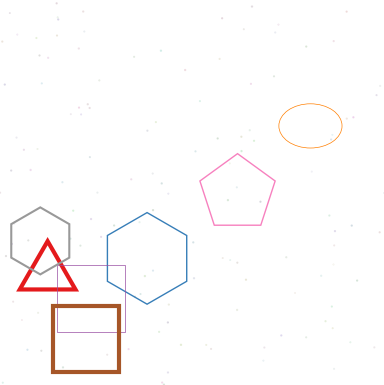[{"shape": "triangle", "thickness": 3, "radius": 0.42, "center": [0.124, 0.29]}, {"shape": "hexagon", "thickness": 1, "radius": 0.59, "center": [0.382, 0.329]}, {"shape": "square", "thickness": 0.5, "radius": 0.44, "center": [0.237, 0.225]}, {"shape": "oval", "thickness": 0.5, "radius": 0.41, "center": [0.806, 0.673]}, {"shape": "square", "thickness": 3, "radius": 0.43, "center": [0.223, 0.119]}, {"shape": "pentagon", "thickness": 1, "radius": 0.51, "center": [0.617, 0.498]}, {"shape": "hexagon", "thickness": 1.5, "radius": 0.44, "center": [0.105, 0.374]}]